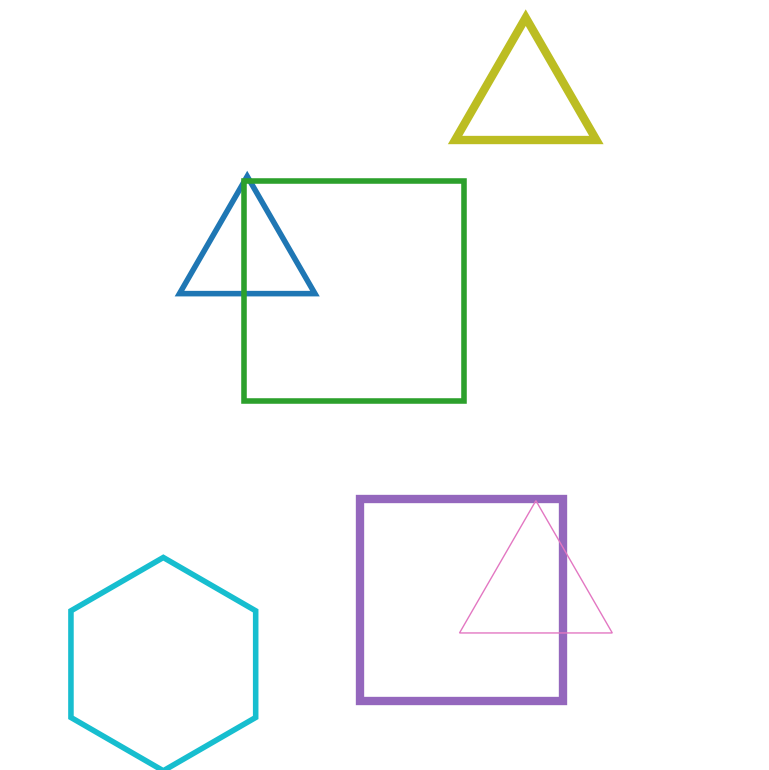[{"shape": "triangle", "thickness": 2, "radius": 0.51, "center": [0.321, 0.669]}, {"shape": "square", "thickness": 2, "radius": 0.72, "center": [0.46, 0.622]}, {"shape": "square", "thickness": 3, "radius": 0.66, "center": [0.599, 0.22]}, {"shape": "triangle", "thickness": 0.5, "radius": 0.57, "center": [0.696, 0.235]}, {"shape": "triangle", "thickness": 3, "radius": 0.53, "center": [0.683, 0.871]}, {"shape": "hexagon", "thickness": 2, "radius": 0.69, "center": [0.212, 0.137]}]